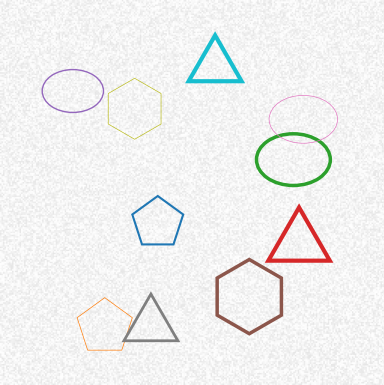[{"shape": "pentagon", "thickness": 1.5, "radius": 0.35, "center": [0.41, 0.421]}, {"shape": "pentagon", "thickness": 0.5, "radius": 0.38, "center": [0.272, 0.152]}, {"shape": "oval", "thickness": 2.5, "radius": 0.48, "center": [0.762, 0.585]}, {"shape": "triangle", "thickness": 3, "radius": 0.46, "center": [0.777, 0.369]}, {"shape": "oval", "thickness": 1, "radius": 0.4, "center": [0.189, 0.764]}, {"shape": "hexagon", "thickness": 2.5, "radius": 0.48, "center": [0.648, 0.23]}, {"shape": "oval", "thickness": 0.5, "radius": 0.44, "center": [0.788, 0.69]}, {"shape": "triangle", "thickness": 2, "radius": 0.4, "center": [0.392, 0.155]}, {"shape": "hexagon", "thickness": 0.5, "radius": 0.4, "center": [0.35, 0.717]}, {"shape": "triangle", "thickness": 3, "radius": 0.4, "center": [0.559, 0.829]}]